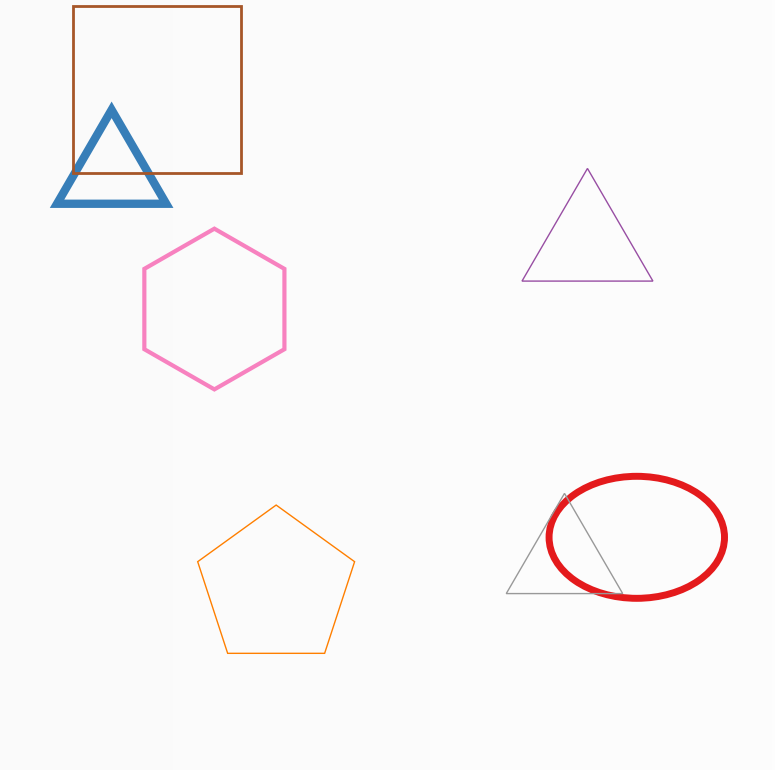[{"shape": "oval", "thickness": 2.5, "radius": 0.57, "center": [0.822, 0.302]}, {"shape": "triangle", "thickness": 3, "radius": 0.41, "center": [0.144, 0.776]}, {"shape": "triangle", "thickness": 0.5, "radius": 0.49, "center": [0.758, 0.684]}, {"shape": "pentagon", "thickness": 0.5, "radius": 0.53, "center": [0.356, 0.238]}, {"shape": "square", "thickness": 1, "radius": 0.54, "center": [0.203, 0.883]}, {"shape": "hexagon", "thickness": 1.5, "radius": 0.52, "center": [0.277, 0.599]}, {"shape": "triangle", "thickness": 0.5, "radius": 0.43, "center": [0.728, 0.272]}]